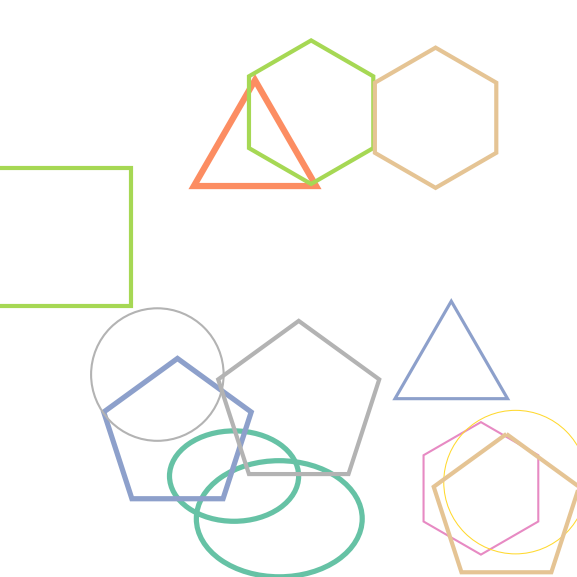[{"shape": "oval", "thickness": 2.5, "radius": 0.72, "center": [0.484, 0.101]}, {"shape": "oval", "thickness": 2.5, "radius": 0.56, "center": [0.405, 0.175]}, {"shape": "triangle", "thickness": 3, "radius": 0.61, "center": [0.442, 0.738]}, {"shape": "triangle", "thickness": 1.5, "radius": 0.56, "center": [0.781, 0.365]}, {"shape": "pentagon", "thickness": 2.5, "radius": 0.67, "center": [0.307, 0.244]}, {"shape": "hexagon", "thickness": 1, "radius": 0.57, "center": [0.833, 0.153]}, {"shape": "hexagon", "thickness": 2, "radius": 0.62, "center": [0.539, 0.805]}, {"shape": "square", "thickness": 2, "radius": 0.6, "center": [0.107, 0.588]}, {"shape": "circle", "thickness": 0.5, "radius": 0.62, "center": [0.893, 0.164]}, {"shape": "hexagon", "thickness": 2, "radius": 0.61, "center": [0.754, 0.795]}, {"shape": "pentagon", "thickness": 2, "radius": 0.66, "center": [0.877, 0.115]}, {"shape": "pentagon", "thickness": 2, "radius": 0.73, "center": [0.517, 0.297]}, {"shape": "circle", "thickness": 1, "radius": 0.57, "center": [0.272, 0.351]}]